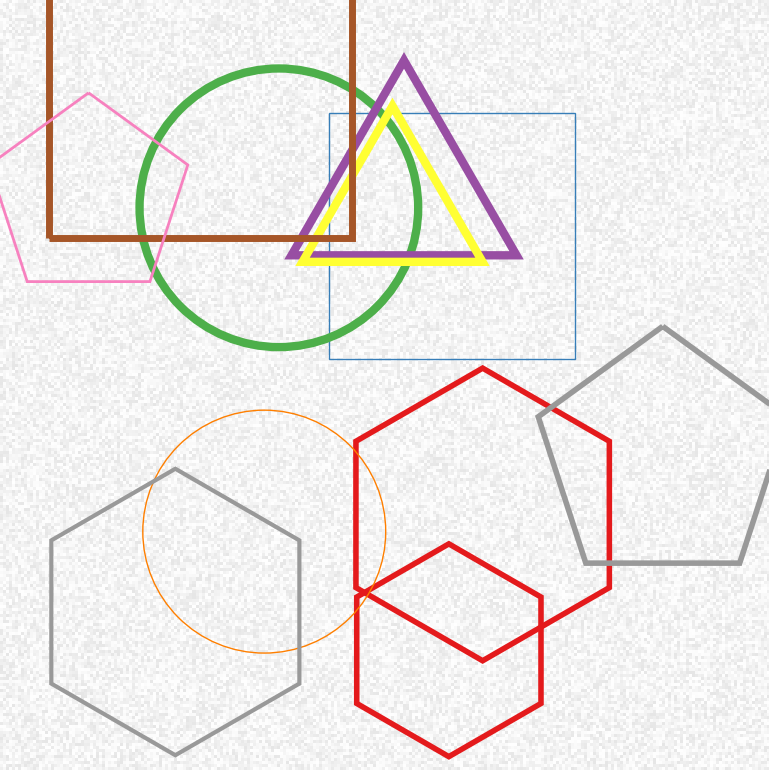[{"shape": "hexagon", "thickness": 2, "radius": 0.69, "center": [0.583, 0.156]}, {"shape": "hexagon", "thickness": 2, "radius": 0.95, "center": [0.627, 0.332]}, {"shape": "square", "thickness": 0.5, "radius": 0.8, "center": [0.587, 0.693]}, {"shape": "circle", "thickness": 3, "radius": 0.9, "center": [0.362, 0.73]}, {"shape": "triangle", "thickness": 3, "radius": 0.84, "center": [0.525, 0.753]}, {"shape": "circle", "thickness": 0.5, "radius": 0.79, "center": [0.343, 0.31]}, {"shape": "triangle", "thickness": 3, "radius": 0.67, "center": [0.51, 0.727]}, {"shape": "square", "thickness": 2.5, "radius": 0.98, "center": [0.261, 0.887]}, {"shape": "pentagon", "thickness": 1, "radius": 0.68, "center": [0.115, 0.744]}, {"shape": "hexagon", "thickness": 1.5, "radius": 0.93, "center": [0.228, 0.205]}, {"shape": "pentagon", "thickness": 2, "radius": 0.85, "center": [0.861, 0.406]}]